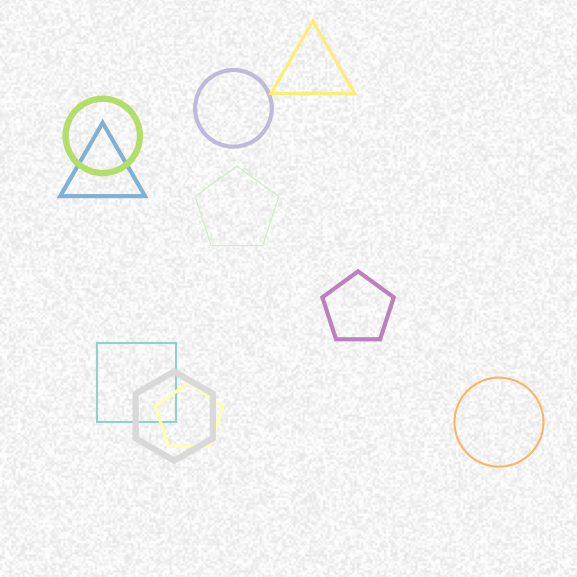[{"shape": "square", "thickness": 1, "radius": 0.34, "center": [0.236, 0.337]}, {"shape": "pentagon", "thickness": 1.5, "radius": 0.31, "center": [0.328, 0.276]}, {"shape": "circle", "thickness": 2, "radius": 0.33, "center": [0.404, 0.812]}, {"shape": "triangle", "thickness": 2, "radius": 0.42, "center": [0.178, 0.702]}, {"shape": "circle", "thickness": 1, "radius": 0.39, "center": [0.864, 0.268]}, {"shape": "circle", "thickness": 3, "radius": 0.32, "center": [0.178, 0.764]}, {"shape": "hexagon", "thickness": 3, "radius": 0.39, "center": [0.302, 0.279]}, {"shape": "pentagon", "thickness": 2, "radius": 0.32, "center": [0.62, 0.464]}, {"shape": "pentagon", "thickness": 0.5, "radius": 0.38, "center": [0.41, 0.635]}, {"shape": "triangle", "thickness": 1.5, "radius": 0.42, "center": [0.542, 0.879]}]